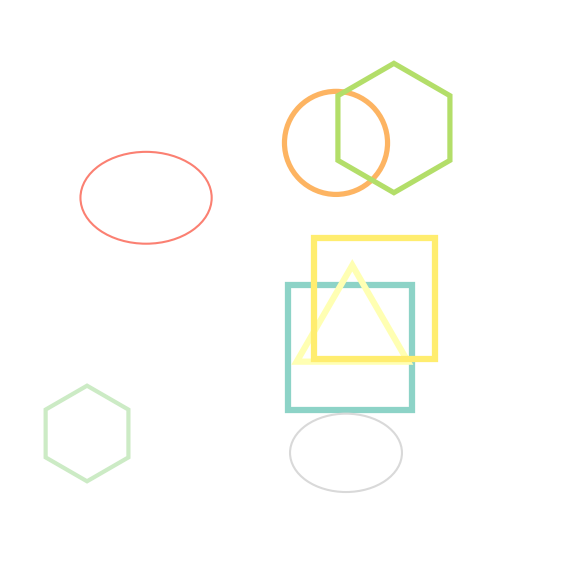[{"shape": "square", "thickness": 3, "radius": 0.54, "center": [0.606, 0.398]}, {"shape": "triangle", "thickness": 3, "radius": 0.56, "center": [0.61, 0.428]}, {"shape": "oval", "thickness": 1, "radius": 0.57, "center": [0.253, 0.657]}, {"shape": "circle", "thickness": 2.5, "radius": 0.45, "center": [0.582, 0.752]}, {"shape": "hexagon", "thickness": 2.5, "radius": 0.56, "center": [0.682, 0.777]}, {"shape": "oval", "thickness": 1, "radius": 0.48, "center": [0.599, 0.215]}, {"shape": "hexagon", "thickness": 2, "radius": 0.41, "center": [0.151, 0.249]}, {"shape": "square", "thickness": 3, "radius": 0.52, "center": [0.648, 0.483]}]